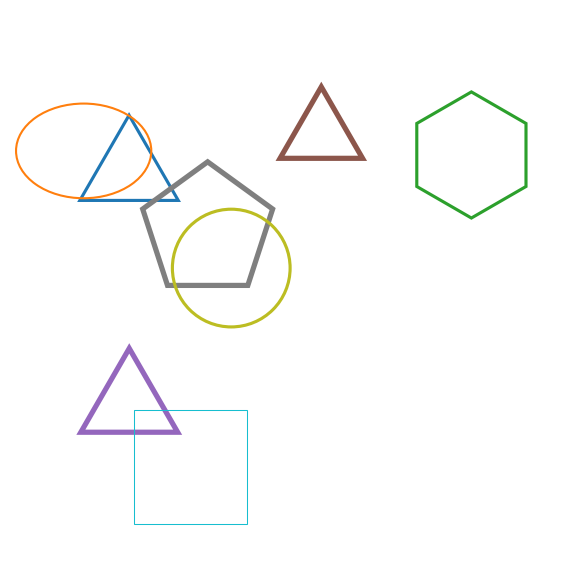[{"shape": "triangle", "thickness": 1.5, "radius": 0.49, "center": [0.223, 0.701]}, {"shape": "oval", "thickness": 1, "radius": 0.59, "center": [0.145, 0.738]}, {"shape": "hexagon", "thickness": 1.5, "radius": 0.55, "center": [0.816, 0.731]}, {"shape": "triangle", "thickness": 2.5, "radius": 0.48, "center": [0.224, 0.299]}, {"shape": "triangle", "thickness": 2.5, "radius": 0.41, "center": [0.556, 0.766]}, {"shape": "pentagon", "thickness": 2.5, "radius": 0.59, "center": [0.36, 0.601]}, {"shape": "circle", "thickness": 1.5, "radius": 0.51, "center": [0.4, 0.535]}, {"shape": "square", "thickness": 0.5, "radius": 0.49, "center": [0.33, 0.19]}]